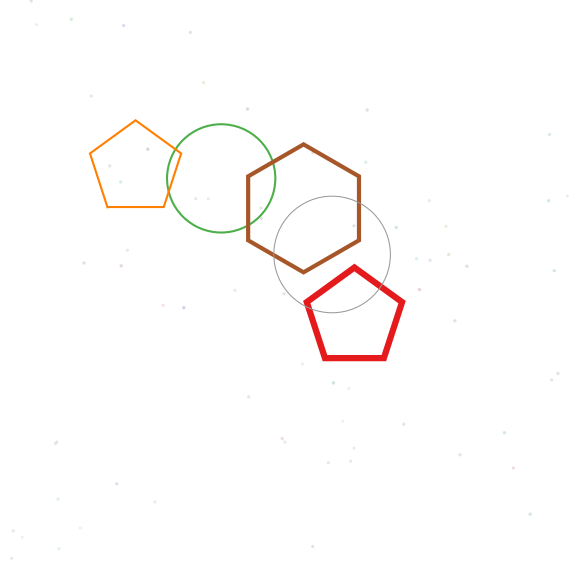[{"shape": "pentagon", "thickness": 3, "radius": 0.43, "center": [0.614, 0.449]}, {"shape": "circle", "thickness": 1, "radius": 0.47, "center": [0.383, 0.69]}, {"shape": "pentagon", "thickness": 1, "radius": 0.42, "center": [0.235, 0.708]}, {"shape": "hexagon", "thickness": 2, "radius": 0.55, "center": [0.526, 0.638]}, {"shape": "circle", "thickness": 0.5, "radius": 0.5, "center": [0.575, 0.558]}]